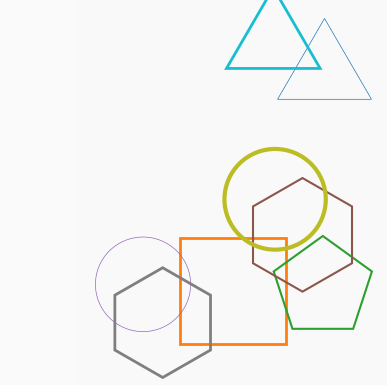[{"shape": "triangle", "thickness": 0.5, "radius": 0.7, "center": [0.837, 0.812]}, {"shape": "square", "thickness": 2, "radius": 0.68, "center": [0.601, 0.244]}, {"shape": "pentagon", "thickness": 1.5, "radius": 0.67, "center": [0.833, 0.254]}, {"shape": "circle", "thickness": 0.5, "radius": 0.61, "center": [0.369, 0.261]}, {"shape": "hexagon", "thickness": 1.5, "radius": 0.74, "center": [0.781, 0.39]}, {"shape": "hexagon", "thickness": 2, "radius": 0.71, "center": [0.42, 0.162]}, {"shape": "circle", "thickness": 3, "radius": 0.65, "center": [0.71, 0.482]}, {"shape": "triangle", "thickness": 2, "radius": 0.7, "center": [0.705, 0.892]}]